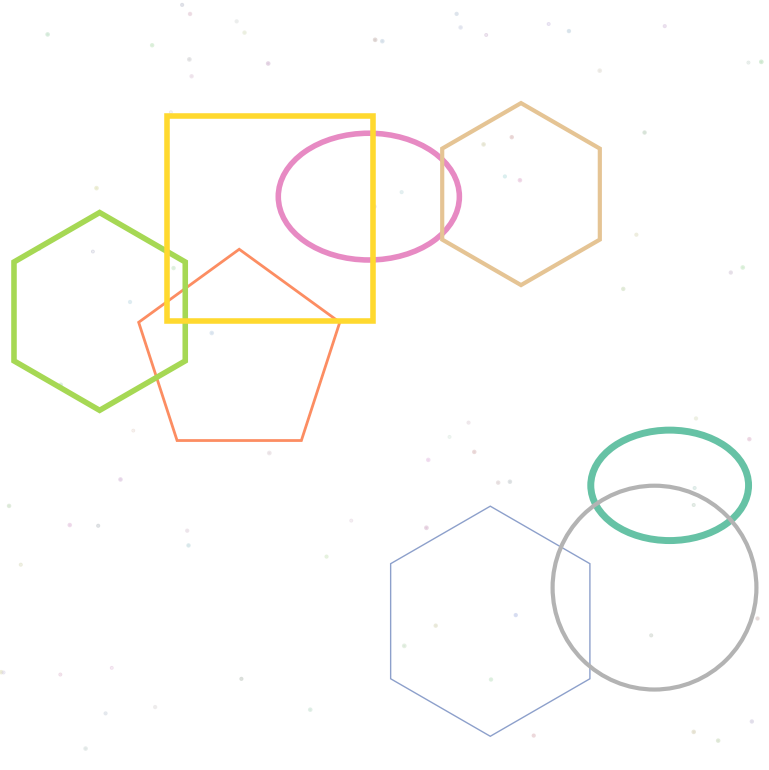[{"shape": "oval", "thickness": 2.5, "radius": 0.51, "center": [0.87, 0.37]}, {"shape": "pentagon", "thickness": 1, "radius": 0.69, "center": [0.311, 0.539]}, {"shape": "hexagon", "thickness": 0.5, "radius": 0.75, "center": [0.637, 0.193]}, {"shape": "oval", "thickness": 2, "radius": 0.59, "center": [0.479, 0.745]}, {"shape": "hexagon", "thickness": 2, "radius": 0.64, "center": [0.129, 0.596]}, {"shape": "square", "thickness": 2, "radius": 0.67, "center": [0.35, 0.716]}, {"shape": "hexagon", "thickness": 1.5, "radius": 0.59, "center": [0.677, 0.748]}, {"shape": "circle", "thickness": 1.5, "radius": 0.66, "center": [0.85, 0.237]}]